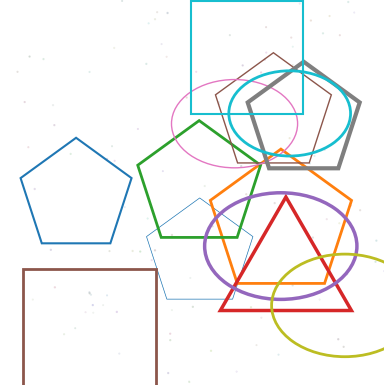[{"shape": "pentagon", "thickness": 0.5, "radius": 0.73, "center": [0.519, 0.341]}, {"shape": "pentagon", "thickness": 1.5, "radius": 0.76, "center": [0.198, 0.491]}, {"shape": "pentagon", "thickness": 2, "radius": 0.96, "center": [0.73, 0.42]}, {"shape": "pentagon", "thickness": 2, "radius": 0.84, "center": [0.517, 0.519]}, {"shape": "triangle", "thickness": 2.5, "radius": 0.98, "center": [0.743, 0.292]}, {"shape": "oval", "thickness": 2.5, "radius": 0.99, "center": [0.729, 0.361]}, {"shape": "square", "thickness": 2, "radius": 0.86, "center": [0.232, 0.13]}, {"shape": "pentagon", "thickness": 1, "radius": 0.79, "center": [0.71, 0.705]}, {"shape": "oval", "thickness": 1, "radius": 0.82, "center": [0.609, 0.679]}, {"shape": "pentagon", "thickness": 3, "radius": 0.76, "center": [0.789, 0.687]}, {"shape": "oval", "thickness": 2, "radius": 0.95, "center": [0.896, 0.207]}, {"shape": "oval", "thickness": 2, "radius": 0.79, "center": [0.752, 0.705]}, {"shape": "square", "thickness": 1.5, "radius": 0.73, "center": [0.641, 0.851]}]